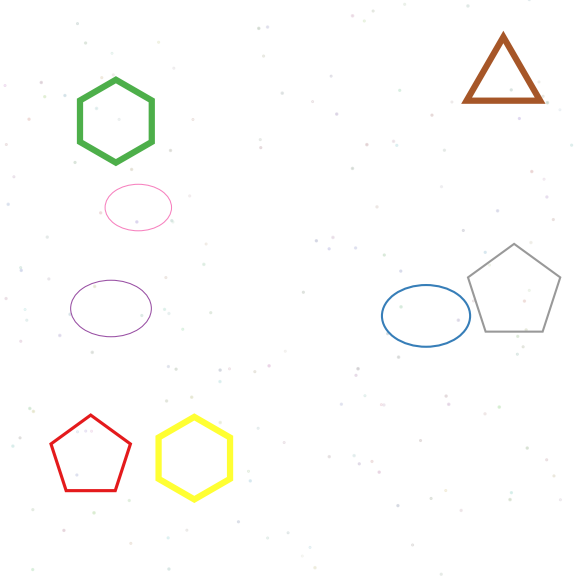[{"shape": "pentagon", "thickness": 1.5, "radius": 0.36, "center": [0.157, 0.208]}, {"shape": "oval", "thickness": 1, "radius": 0.38, "center": [0.738, 0.452]}, {"shape": "hexagon", "thickness": 3, "radius": 0.36, "center": [0.201, 0.789]}, {"shape": "oval", "thickness": 0.5, "radius": 0.35, "center": [0.192, 0.465]}, {"shape": "hexagon", "thickness": 3, "radius": 0.36, "center": [0.336, 0.206]}, {"shape": "triangle", "thickness": 3, "radius": 0.37, "center": [0.872, 0.862]}, {"shape": "oval", "thickness": 0.5, "radius": 0.29, "center": [0.24, 0.64]}, {"shape": "pentagon", "thickness": 1, "radius": 0.42, "center": [0.89, 0.493]}]